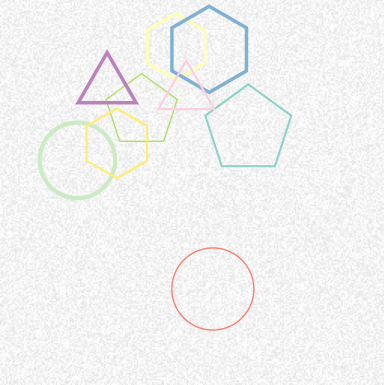[{"shape": "pentagon", "thickness": 1.5, "radius": 0.59, "center": [0.645, 0.663]}, {"shape": "hexagon", "thickness": 2, "radius": 0.43, "center": [0.458, 0.879]}, {"shape": "circle", "thickness": 1, "radius": 0.53, "center": [0.553, 0.249]}, {"shape": "hexagon", "thickness": 2.5, "radius": 0.56, "center": [0.543, 0.872]}, {"shape": "pentagon", "thickness": 1, "radius": 0.49, "center": [0.368, 0.712]}, {"shape": "triangle", "thickness": 1.5, "radius": 0.42, "center": [0.484, 0.759]}, {"shape": "triangle", "thickness": 2.5, "radius": 0.43, "center": [0.278, 0.777]}, {"shape": "circle", "thickness": 3, "radius": 0.49, "center": [0.201, 0.584]}, {"shape": "hexagon", "thickness": 1.5, "radius": 0.45, "center": [0.304, 0.628]}]